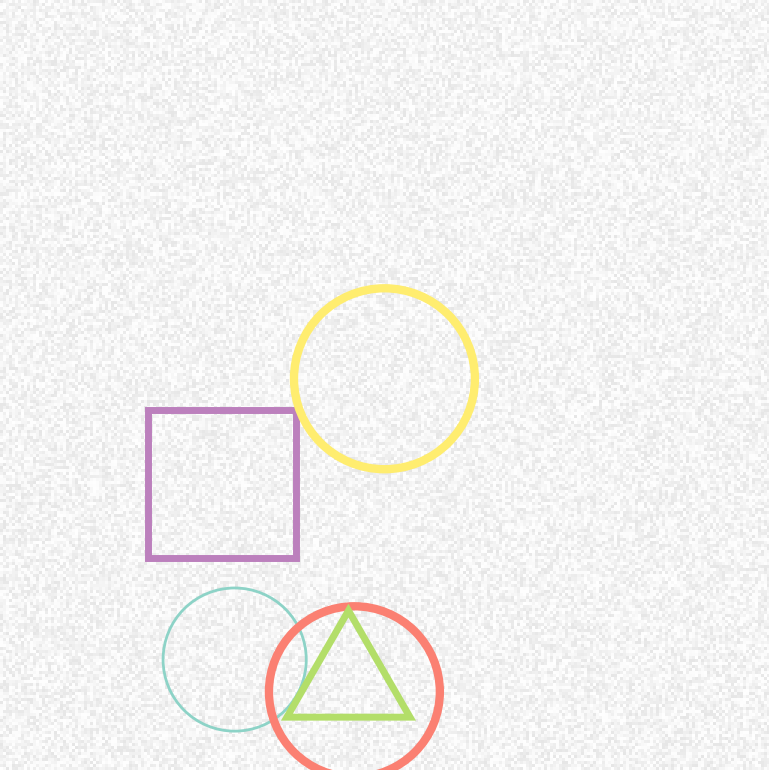[{"shape": "circle", "thickness": 1, "radius": 0.46, "center": [0.305, 0.143]}, {"shape": "circle", "thickness": 3, "radius": 0.55, "center": [0.46, 0.102]}, {"shape": "triangle", "thickness": 2.5, "radius": 0.46, "center": [0.453, 0.115]}, {"shape": "square", "thickness": 2.5, "radius": 0.48, "center": [0.289, 0.372]}, {"shape": "circle", "thickness": 3, "radius": 0.59, "center": [0.499, 0.508]}]